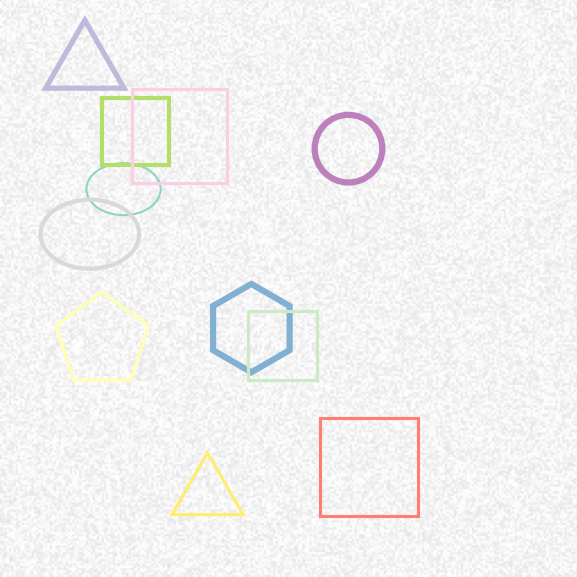[{"shape": "oval", "thickness": 1, "radius": 0.32, "center": [0.214, 0.672]}, {"shape": "pentagon", "thickness": 1.5, "radius": 0.42, "center": [0.177, 0.409]}, {"shape": "triangle", "thickness": 2.5, "radius": 0.39, "center": [0.147, 0.886]}, {"shape": "square", "thickness": 1.5, "radius": 0.43, "center": [0.639, 0.191]}, {"shape": "hexagon", "thickness": 3, "radius": 0.38, "center": [0.435, 0.431]}, {"shape": "square", "thickness": 2, "radius": 0.29, "center": [0.235, 0.771]}, {"shape": "square", "thickness": 1.5, "radius": 0.41, "center": [0.311, 0.764]}, {"shape": "oval", "thickness": 2, "radius": 0.43, "center": [0.156, 0.594]}, {"shape": "circle", "thickness": 3, "radius": 0.29, "center": [0.603, 0.742]}, {"shape": "square", "thickness": 1.5, "radius": 0.3, "center": [0.489, 0.401]}, {"shape": "triangle", "thickness": 1.5, "radius": 0.36, "center": [0.359, 0.144]}]